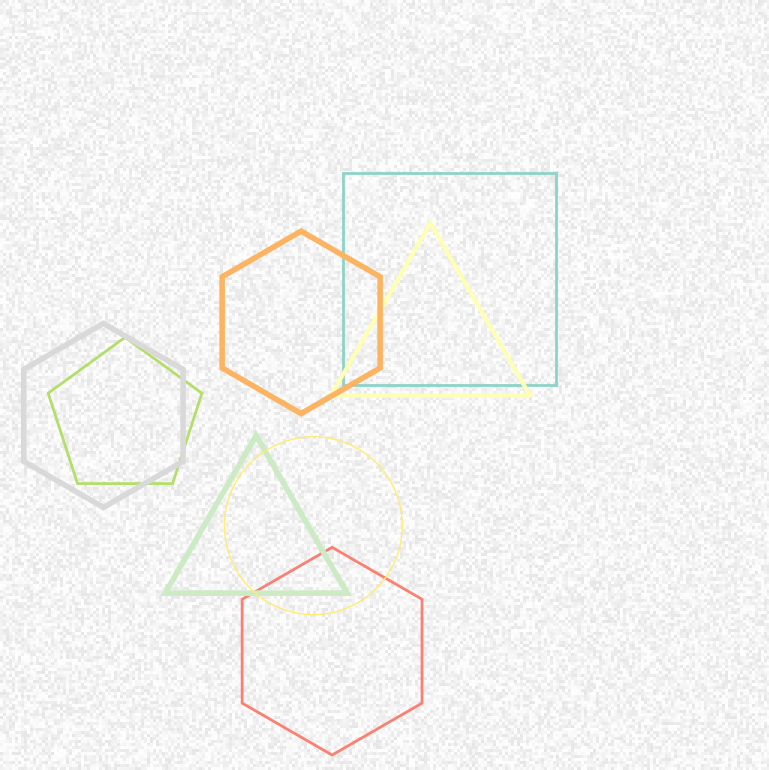[{"shape": "square", "thickness": 1, "radius": 0.69, "center": [0.584, 0.638]}, {"shape": "triangle", "thickness": 1.5, "radius": 0.75, "center": [0.559, 0.561]}, {"shape": "hexagon", "thickness": 1, "radius": 0.67, "center": [0.431, 0.154]}, {"shape": "hexagon", "thickness": 2, "radius": 0.59, "center": [0.391, 0.581]}, {"shape": "pentagon", "thickness": 1, "radius": 0.52, "center": [0.162, 0.457]}, {"shape": "hexagon", "thickness": 2, "radius": 0.6, "center": [0.134, 0.461]}, {"shape": "triangle", "thickness": 2, "radius": 0.68, "center": [0.333, 0.298]}, {"shape": "circle", "thickness": 0.5, "radius": 0.58, "center": [0.407, 0.317]}]